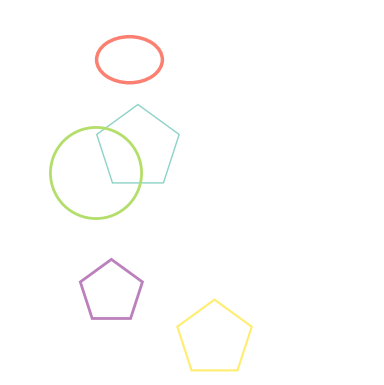[{"shape": "pentagon", "thickness": 1, "radius": 0.56, "center": [0.358, 0.616]}, {"shape": "oval", "thickness": 2.5, "radius": 0.43, "center": [0.336, 0.845]}, {"shape": "circle", "thickness": 2, "radius": 0.59, "center": [0.249, 0.551]}, {"shape": "pentagon", "thickness": 2, "radius": 0.42, "center": [0.289, 0.241]}, {"shape": "pentagon", "thickness": 1.5, "radius": 0.51, "center": [0.557, 0.12]}]